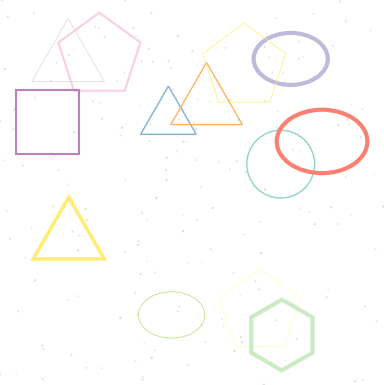[{"shape": "circle", "thickness": 1, "radius": 0.44, "center": [0.729, 0.574]}, {"shape": "pentagon", "thickness": 0.5, "radius": 0.56, "center": [0.674, 0.19]}, {"shape": "oval", "thickness": 3, "radius": 0.48, "center": [0.755, 0.847]}, {"shape": "oval", "thickness": 3, "radius": 0.59, "center": [0.836, 0.633]}, {"shape": "triangle", "thickness": 1, "radius": 0.42, "center": [0.437, 0.693]}, {"shape": "triangle", "thickness": 1, "radius": 0.54, "center": [0.536, 0.73]}, {"shape": "oval", "thickness": 0.5, "radius": 0.43, "center": [0.446, 0.182]}, {"shape": "pentagon", "thickness": 1.5, "radius": 0.56, "center": [0.258, 0.855]}, {"shape": "triangle", "thickness": 0.5, "radius": 0.55, "center": [0.177, 0.843]}, {"shape": "square", "thickness": 1.5, "radius": 0.41, "center": [0.124, 0.683]}, {"shape": "hexagon", "thickness": 3, "radius": 0.46, "center": [0.732, 0.13]}, {"shape": "triangle", "thickness": 2.5, "radius": 0.53, "center": [0.179, 0.381]}, {"shape": "pentagon", "thickness": 0.5, "radius": 0.57, "center": [0.634, 0.826]}]